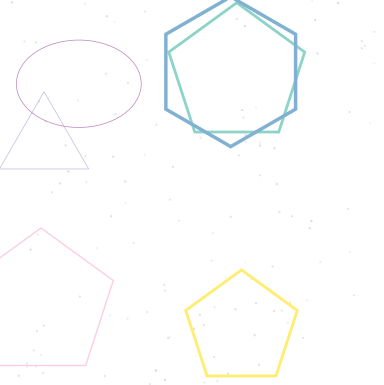[{"shape": "pentagon", "thickness": 2, "radius": 0.93, "center": [0.615, 0.807]}, {"shape": "triangle", "thickness": 0.5, "radius": 0.67, "center": [0.114, 0.628]}, {"shape": "hexagon", "thickness": 2.5, "radius": 0.97, "center": [0.599, 0.814]}, {"shape": "pentagon", "thickness": 1, "radius": 0.99, "center": [0.106, 0.21]}, {"shape": "oval", "thickness": 0.5, "radius": 0.81, "center": [0.205, 0.782]}, {"shape": "pentagon", "thickness": 2, "radius": 0.76, "center": [0.627, 0.147]}]